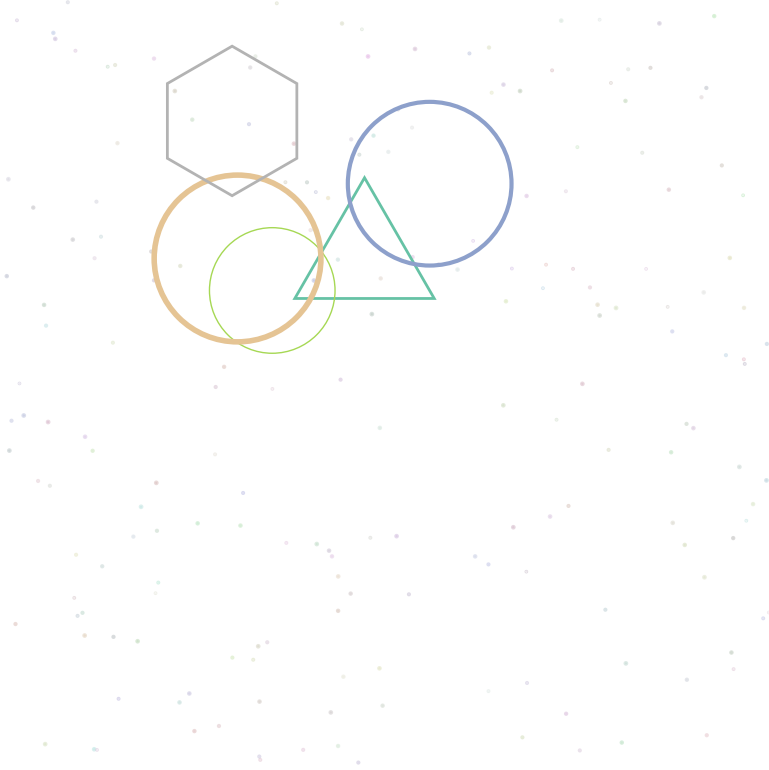[{"shape": "triangle", "thickness": 1, "radius": 0.52, "center": [0.473, 0.665]}, {"shape": "circle", "thickness": 1.5, "radius": 0.53, "center": [0.558, 0.761]}, {"shape": "circle", "thickness": 0.5, "radius": 0.41, "center": [0.354, 0.623]}, {"shape": "circle", "thickness": 2, "radius": 0.54, "center": [0.309, 0.664]}, {"shape": "hexagon", "thickness": 1, "radius": 0.49, "center": [0.301, 0.843]}]